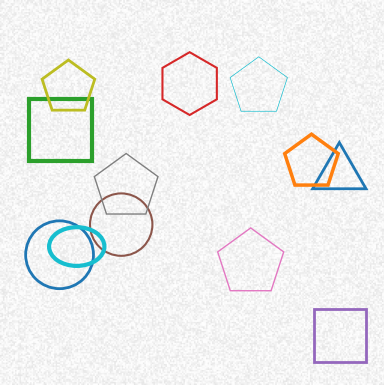[{"shape": "circle", "thickness": 2, "radius": 0.44, "center": [0.155, 0.338]}, {"shape": "triangle", "thickness": 2, "radius": 0.4, "center": [0.881, 0.55]}, {"shape": "pentagon", "thickness": 2.5, "radius": 0.37, "center": [0.809, 0.578]}, {"shape": "square", "thickness": 3, "radius": 0.41, "center": [0.158, 0.663]}, {"shape": "hexagon", "thickness": 1.5, "radius": 0.41, "center": [0.493, 0.783]}, {"shape": "square", "thickness": 2, "radius": 0.34, "center": [0.883, 0.129]}, {"shape": "circle", "thickness": 1.5, "radius": 0.41, "center": [0.315, 0.417]}, {"shape": "pentagon", "thickness": 1, "radius": 0.45, "center": [0.651, 0.318]}, {"shape": "pentagon", "thickness": 1, "radius": 0.43, "center": [0.328, 0.514]}, {"shape": "pentagon", "thickness": 2, "radius": 0.36, "center": [0.178, 0.772]}, {"shape": "pentagon", "thickness": 0.5, "radius": 0.39, "center": [0.672, 0.774]}, {"shape": "oval", "thickness": 3, "radius": 0.36, "center": [0.199, 0.36]}]